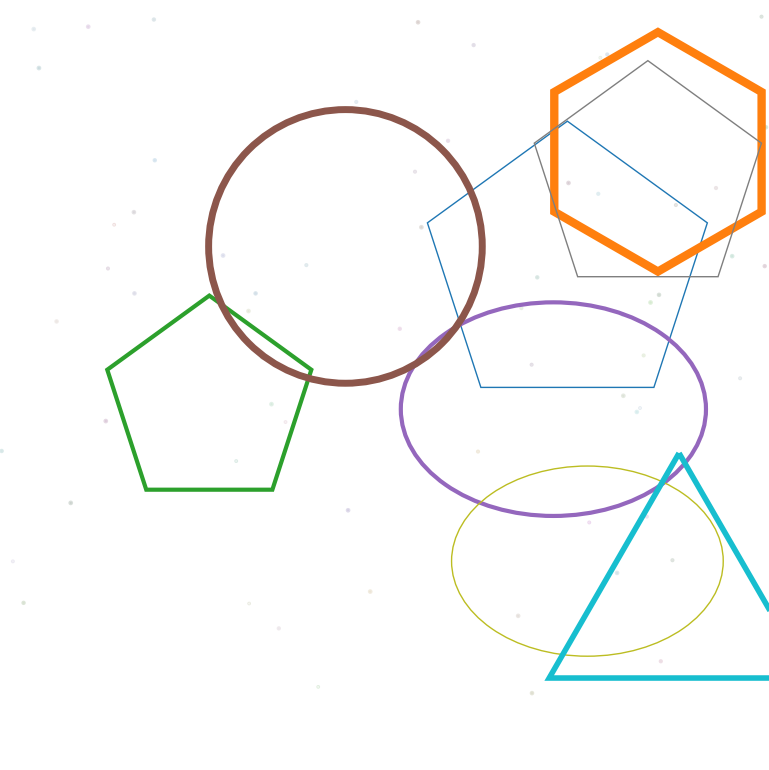[{"shape": "pentagon", "thickness": 0.5, "radius": 0.96, "center": [0.737, 0.652]}, {"shape": "hexagon", "thickness": 3, "radius": 0.78, "center": [0.854, 0.803]}, {"shape": "pentagon", "thickness": 1.5, "radius": 0.7, "center": [0.272, 0.477]}, {"shape": "oval", "thickness": 1.5, "radius": 0.99, "center": [0.719, 0.469]}, {"shape": "circle", "thickness": 2.5, "radius": 0.89, "center": [0.449, 0.68]}, {"shape": "pentagon", "thickness": 0.5, "radius": 0.78, "center": [0.841, 0.766]}, {"shape": "oval", "thickness": 0.5, "radius": 0.88, "center": [0.763, 0.271]}, {"shape": "triangle", "thickness": 2, "radius": 0.97, "center": [0.882, 0.217]}]